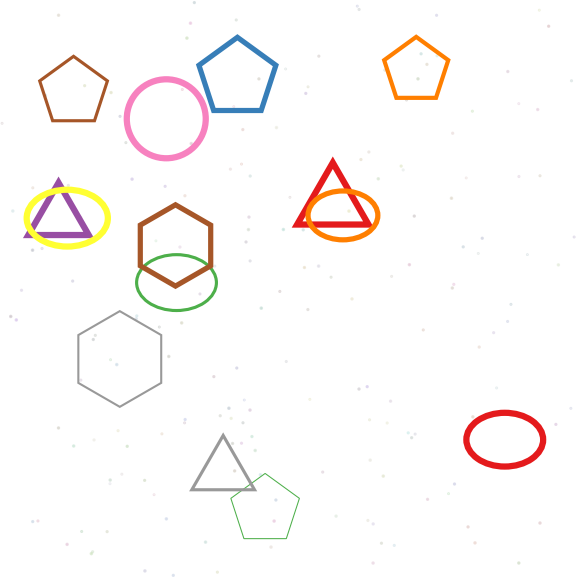[{"shape": "oval", "thickness": 3, "radius": 0.33, "center": [0.874, 0.238]}, {"shape": "triangle", "thickness": 3, "radius": 0.36, "center": [0.576, 0.646]}, {"shape": "pentagon", "thickness": 2.5, "radius": 0.35, "center": [0.411, 0.864]}, {"shape": "pentagon", "thickness": 0.5, "radius": 0.31, "center": [0.459, 0.117]}, {"shape": "oval", "thickness": 1.5, "radius": 0.35, "center": [0.306, 0.51]}, {"shape": "triangle", "thickness": 3, "radius": 0.3, "center": [0.101, 0.622]}, {"shape": "pentagon", "thickness": 2, "radius": 0.29, "center": [0.721, 0.877]}, {"shape": "oval", "thickness": 2.5, "radius": 0.3, "center": [0.594, 0.626]}, {"shape": "oval", "thickness": 3, "radius": 0.35, "center": [0.116, 0.621]}, {"shape": "hexagon", "thickness": 2.5, "radius": 0.35, "center": [0.304, 0.574]}, {"shape": "pentagon", "thickness": 1.5, "radius": 0.31, "center": [0.127, 0.84]}, {"shape": "circle", "thickness": 3, "radius": 0.34, "center": [0.288, 0.793]}, {"shape": "triangle", "thickness": 1.5, "radius": 0.31, "center": [0.386, 0.182]}, {"shape": "hexagon", "thickness": 1, "radius": 0.41, "center": [0.207, 0.378]}]